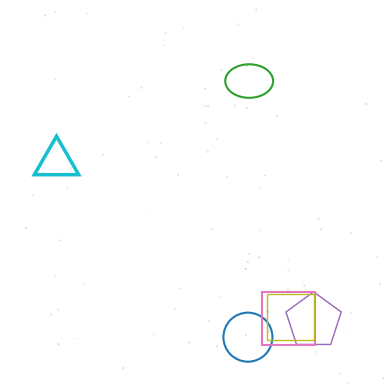[{"shape": "circle", "thickness": 1.5, "radius": 0.32, "center": [0.644, 0.124]}, {"shape": "oval", "thickness": 1.5, "radius": 0.31, "center": [0.647, 0.789]}, {"shape": "pentagon", "thickness": 1, "radius": 0.38, "center": [0.815, 0.166]}, {"shape": "square", "thickness": 1.5, "radius": 0.34, "center": [0.75, 0.173]}, {"shape": "square", "thickness": 1, "radius": 0.3, "center": [0.754, 0.177]}, {"shape": "triangle", "thickness": 2.5, "radius": 0.33, "center": [0.147, 0.58]}]